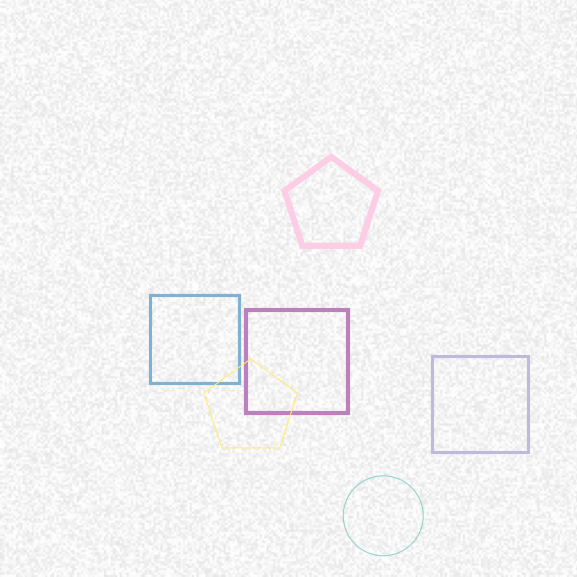[{"shape": "circle", "thickness": 0.5, "radius": 0.35, "center": [0.664, 0.106]}, {"shape": "square", "thickness": 1.5, "radius": 0.42, "center": [0.831, 0.3]}, {"shape": "square", "thickness": 1.5, "radius": 0.38, "center": [0.337, 0.412]}, {"shape": "pentagon", "thickness": 3, "radius": 0.43, "center": [0.574, 0.642]}, {"shape": "square", "thickness": 2, "radius": 0.44, "center": [0.515, 0.373]}, {"shape": "pentagon", "thickness": 0.5, "radius": 0.43, "center": [0.434, 0.292]}]